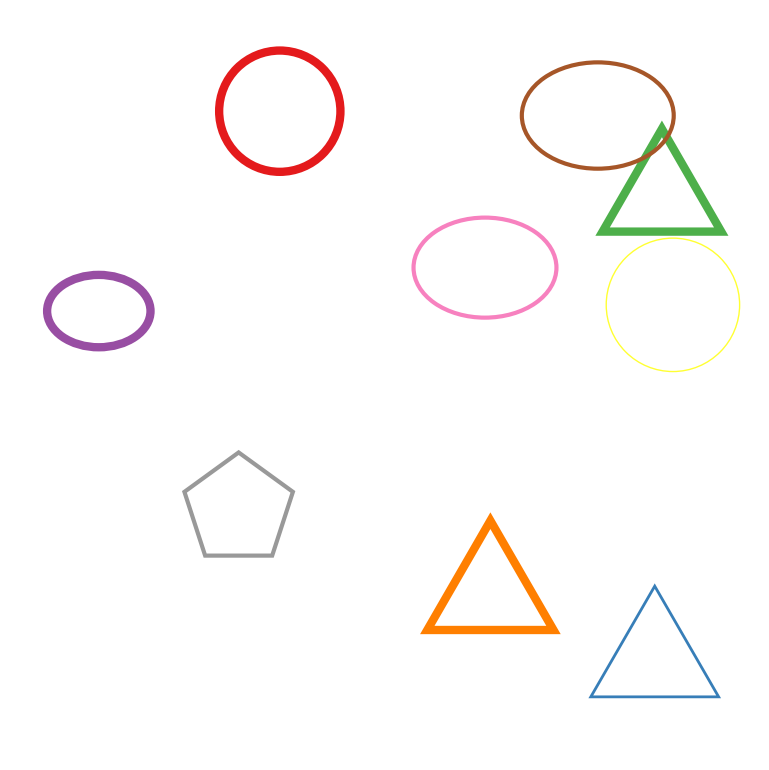[{"shape": "circle", "thickness": 3, "radius": 0.39, "center": [0.363, 0.856]}, {"shape": "triangle", "thickness": 1, "radius": 0.48, "center": [0.85, 0.143]}, {"shape": "triangle", "thickness": 3, "radius": 0.44, "center": [0.86, 0.744]}, {"shape": "oval", "thickness": 3, "radius": 0.34, "center": [0.128, 0.596]}, {"shape": "triangle", "thickness": 3, "radius": 0.47, "center": [0.637, 0.229]}, {"shape": "circle", "thickness": 0.5, "radius": 0.43, "center": [0.874, 0.604]}, {"shape": "oval", "thickness": 1.5, "radius": 0.49, "center": [0.776, 0.85]}, {"shape": "oval", "thickness": 1.5, "radius": 0.46, "center": [0.63, 0.652]}, {"shape": "pentagon", "thickness": 1.5, "radius": 0.37, "center": [0.31, 0.338]}]